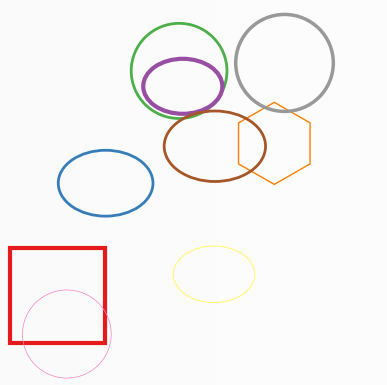[{"shape": "square", "thickness": 3, "radius": 0.62, "center": [0.148, 0.232]}, {"shape": "oval", "thickness": 2, "radius": 0.61, "center": [0.273, 0.524]}, {"shape": "circle", "thickness": 2, "radius": 0.62, "center": [0.462, 0.816]}, {"shape": "oval", "thickness": 3, "radius": 0.51, "center": [0.472, 0.776]}, {"shape": "hexagon", "thickness": 1, "radius": 0.53, "center": [0.708, 0.628]}, {"shape": "oval", "thickness": 0.5, "radius": 0.53, "center": [0.552, 0.288]}, {"shape": "oval", "thickness": 2, "radius": 0.65, "center": [0.554, 0.62]}, {"shape": "circle", "thickness": 0.5, "radius": 0.57, "center": [0.173, 0.132]}, {"shape": "circle", "thickness": 2.5, "radius": 0.63, "center": [0.734, 0.837]}]